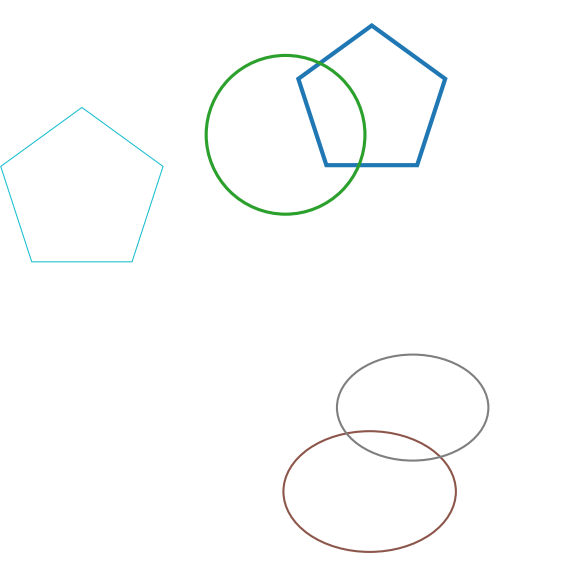[{"shape": "pentagon", "thickness": 2, "radius": 0.67, "center": [0.644, 0.821]}, {"shape": "circle", "thickness": 1.5, "radius": 0.69, "center": [0.494, 0.766]}, {"shape": "oval", "thickness": 1, "radius": 0.75, "center": [0.64, 0.148]}, {"shape": "oval", "thickness": 1, "radius": 0.66, "center": [0.715, 0.293]}, {"shape": "pentagon", "thickness": 0.5, "radius": 0.74, "center": [0.142, 0.665]}]